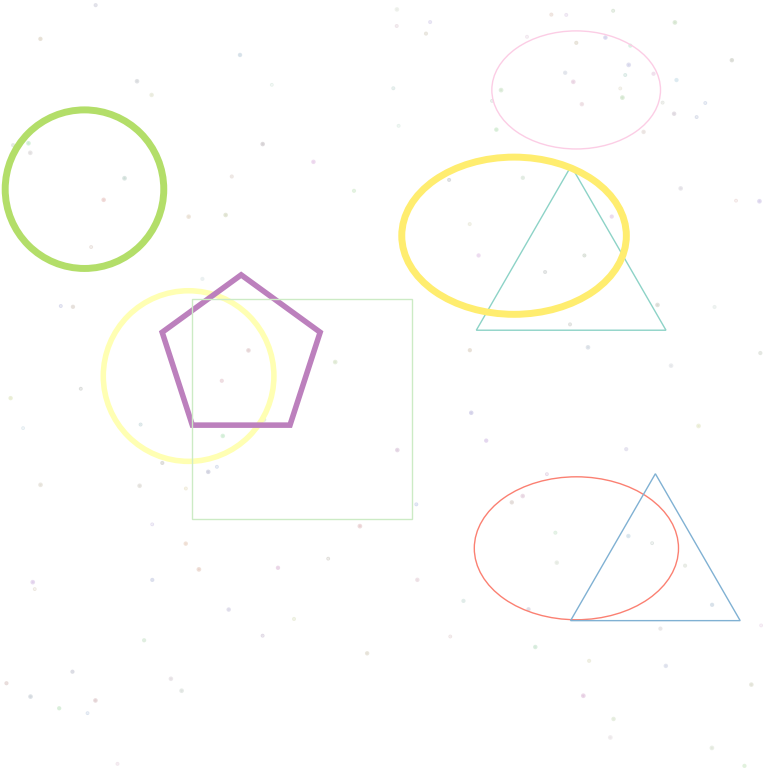[{"shape": "triangle", "thickness": 0.5, "radius": 0.71, "center": [0.742, 0.642]}, {"shape": "circle", "thickness": 2, "radius": 0.55, "center": [0.245, 0.512]}, {"shape": "oval", "thickness": 0.5, "radius": 0.66, "center": [0.749, 0.288]}, {"shape": "triangle", "thickness": 0.5, "radius": 0.64, "center": [0.851, 0.258]}, {"shape": "circle", "thickness": 2.5, "radius": 0.51, "center": [0.11, 0.754]}, {"shape": "oval", "thickness": 0.5, "radius": 0.55, "center": [0.748, 0.883]}, {"shape": "pentagon", "thickness": 2, "radius": 0.54, "center": [0.313, 0.535]}, {"shape": "square", "thickness": 0.5, "radius": 0.71, "center": [0.393, 0.469]}, {"shape": "oval", "thickness": 2.5, "radius": 0.73, "center": [0.668, 0.694]}]